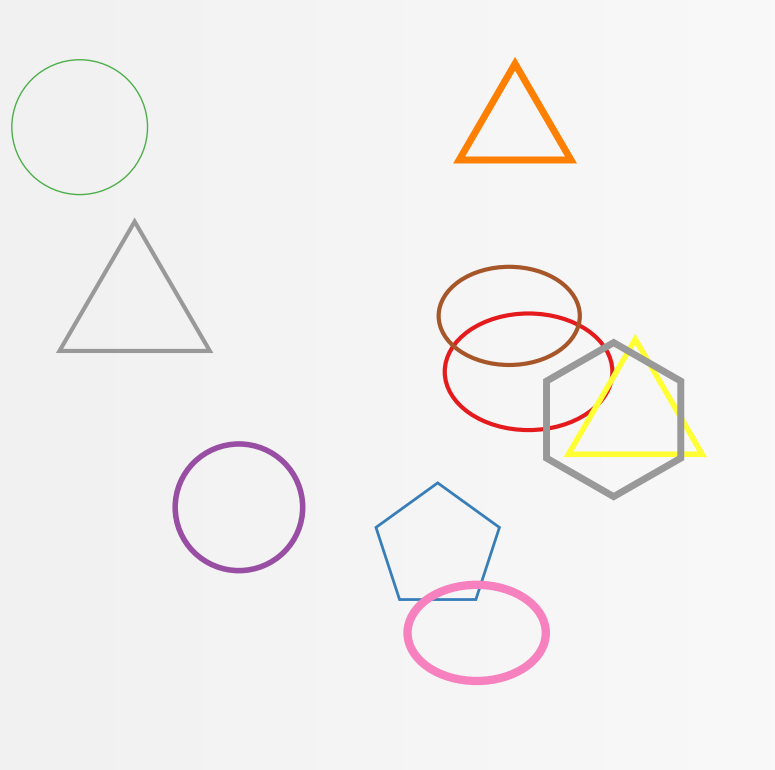[{"shape": "oval", "thickness": 1.5, "radius": 0.54, "center": [0.682, 0.517]}, {"shape": "pentagon", "thickness": 1, "radius": 0.42, "center": [0.565, 0.289]}, {"shape": "circle", "thickness": 0.5, "radius": 0.44, "center": [0.103, 0.835]}, {"shape": "circle", "thickness": 2, "radius": 0.41, "center": [0.308, 0.341]}, {"shape": "triangle", "thickness": 2.5, "radius": 0.42, "center": [0.665, 0.834]}, {"shape": "triangle", "thickness": 2, "radius": 0.5, "center": [0.82, 0.46]}, {"shape": "oval", "thickness": 1.5, "radius": 0.46, "center": [0.657, 0.59]}, {"shape": "oval", "thickness": 3, "radius": 0.45, "center": [0.615, 0.178]}, {"shape": "triangle", "thickness": 1.5, "radius": 0.56, "center": [0.174, 0.6]}, {"shape": "hexagon", "thickness": 2.5, "radius": 0.5, "center": [0.792, 0.455]}]